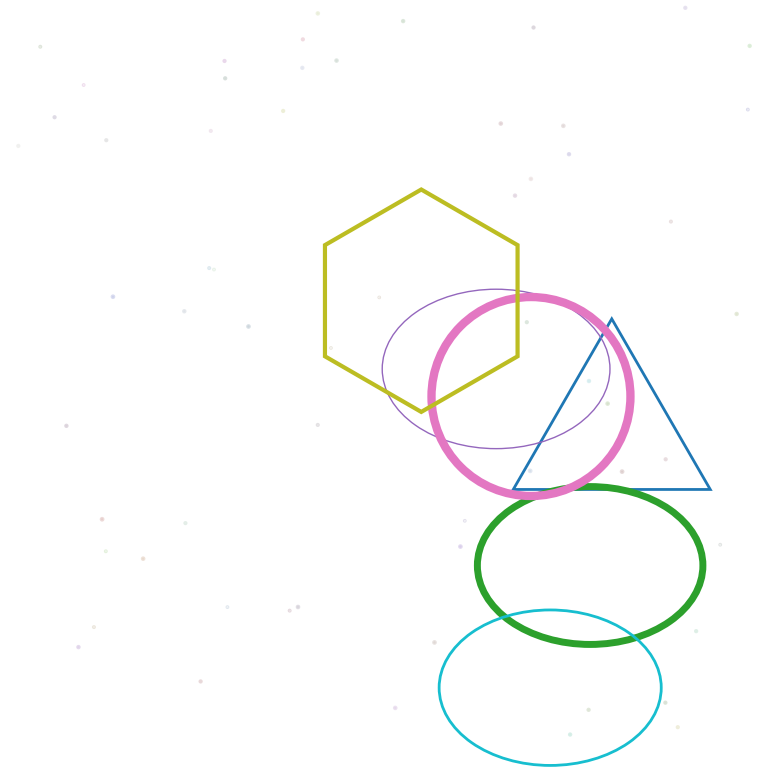[{"shape": "triangle", "thickness": 1, "radius": 0.74, "center": [0.794, 0.438]}, {"shape": "oval", "thickness": 2.5, "radius": 0.73, "center": [0.766, 0.266]}, {"shape": "oval", "thickness": 0.5, "radius": 0.74, "center": [0.644, 0.521]}, {"shape": "circle", "thickness": 3, "radius": 0.65, "center": [0.69, 0.485]}, {"shape": "hexagon", "thickness": 1.5, "radius": 0.72, "center": [0.547, 0.609]}, {"shape": "oval", "thickness": 1, "radius": 0.72, "center": [0.715, 0.107]}]